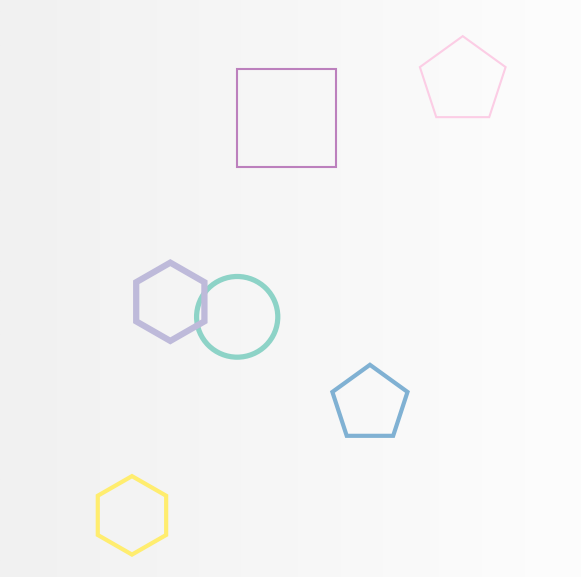[{"shape": "circle", "thickness": 2.5, "radius": 0.35, "center": [0.408, 0.451]}, {"shape": "hexagon", "thickness": 3, "radius": 0.34, "center": [0.293, 0.477]}, {"shape": "pentagon", "thickness": 2, "radius": 0.34, "center": [0.636, 0.299]}, {"shape": "pentagon", "thickness": 1, "radius": 0.39, "center": [0.796, 0.859]}, {"shape": "square", "thickness": 1, "radius": 0.43, "center": [0.493, 0.794]}, {"shape": "hexagon", "thickness": 2, "radius": 0.34, "center": [0.227, 0.107]}]